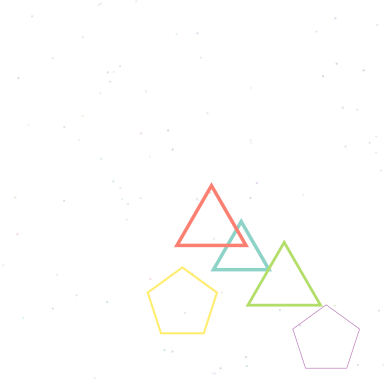[{"shape": "triangle", "thickness": 2.5, "radius": 0.42, "center": [0.627, 0.341]}, {"shape": "triangle", "thickness": 2.5, "radius": 0.52, "center": [0.549, 0.414]}, {"shape": "triangle", "thickness": 2, "radius": 0.54, "center": [0.738, 0.262]}, {"shape": "pentagon", "thickness": 0.5, "radius": 0.46, "center": [0.847, 0.117]}, {"shape": "pentagon", "thickness": 1.5, "radius": 0.47, "center": [0.474, 0.211]}]